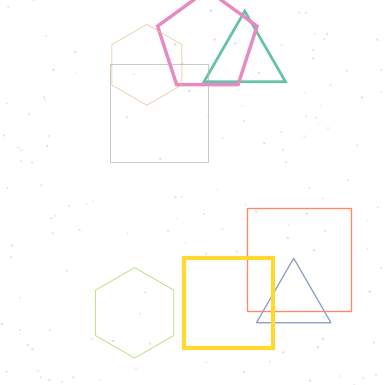[{"shape": "triangle", "thickness": 2, "radius": 0.61, "center": [0.636, 0.849]}, {"shape": "square", "thickness": 1, "radius": 0.67, "center": [0.777, 0.326]}, {"shape": "triangle", "thickness": 1, "radius": 0.56, "center": [0.763, 0.218]}, {"shape": "pentagon", "thickness": 2.5, "radius": 0.68, "center": [0.539, 0.89]}, {"shape": "hexagon", "thickness": 0.5, "radius": 0.59, "center": [0.35, 0.187]}, {"shape": "square", "thickness": 3, "radius": 0.58, "center": [0.593, 0.214]}, {"shape": "hexagon", "thickness": 0.5, "radius": 0.52, "center": [0.381, 0.832]}, {"shape": "square", "thickness": 0.5, "radius": 0.64, "center": [0.414, 0.706]}]